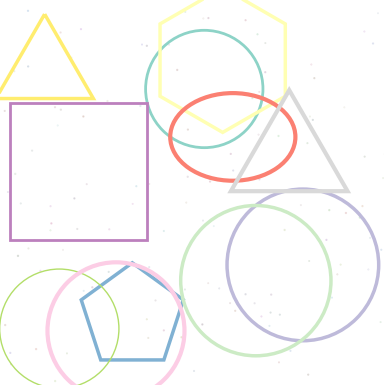[{"shape": "circle", "thickness": 2, "radius": 0.76, "center": [0.531, 0.769]}, {"shape": "hexagon", "thickness": 2.5, "radius": 0.94, "center": [0.578, 0.844]}, {"shape": "circle", "thickness": 2.5, "radius": 0.98, "center": [0.787, 0.312]}, {"shape": "oval", "thickness": 3, "radius": 0.81, "center": [0.605, 0.644]}, {"shape": "pentagon", "thickness": 2.5, "radius": 0.7, "center": [0.344, 0.178]}, {"shape": "circle", "thickness": 1, "radius": 0.77, "center": [0.154, 0.146]}, {"shape": "circle", "thickness": 3, "radius": 0.89, "center": [0.301, 0.141]}, {"shape": "triangle", "thickness": 3, "radius": 0.87, "center": [0.751, 0.591]}, {"shape": "square", "thickness": 2, "radius": 0.89, "center": [0.204, 0.553]}, {"shape": "circle", "thickness": 2.5, "radius": 0.98, "center": [0.665, 0.271]}, {"shape": "triangle", "thickness": 2.5, "radius": 0.73, "center": [0.116, 0.817]}]